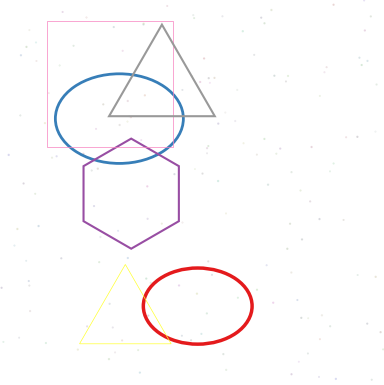[{"shape": "oval", "thickness": 2.5, "radius": 0.71, "center": [0.514, 0.205]}, {"shape": "oval", "thickness": 2, "radius": 0.83, "center": [0.31, 0.692]}, {"shape": "hexagon", "thickness": 1.5, "radius": 0.71, "center": [0.341, 0.497]}, {"shape": "triangle", "thickness": 0.5, "radius": 0.69, "center": [0.326, 0.176]}, {"shape": "square", "thickness": 0.5, "radius": 0.82, "center": [0.286, 0.782]}, {"shape": "triangle", "thickness": 1.5, "radius": 0.79, "center": [0.421, 0.777]}]